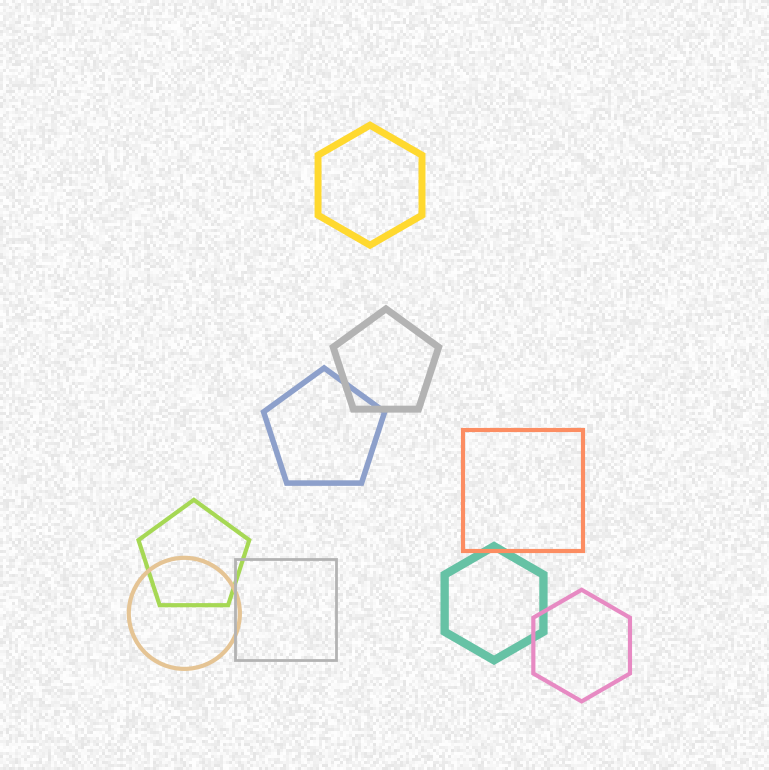[{"shape": "hexagon", "thickness": 3, "radius": 0.37, "center": [0.642, 0.217]}, {"shape": "square", "thickness": 1.5, "radius": 0.39, "center": [0.679, 0.363]}, {"shape": "pentagon", "thickness": 2, "radius": 0.41, "center": [0.421, 0.439]}, {"shape": "hexagon", "thickness": 1.5, "radius": 0.36, "center": [0.755, 0.162]}, {"shape": "pentagon", "thickness": 1.5, "radius": 0.38, "center": [0.252, 0.275]}, {"shape": "hexagon", "thickness": 2.5, "radius": 0.39, "center": [0.481, 0.76]}, {"shape": "circle", "thickness": 1.5, "radius": 0.36, "center": [0.239, 0.203]}, {"shape": "square", "thickness": 1, "radius": 0.33, "center": [0.371, 0.209]}, {"shape": "pentagon", "thickness": 2.5, "radius": 0.36, "center": [0.501, 0.527]}]